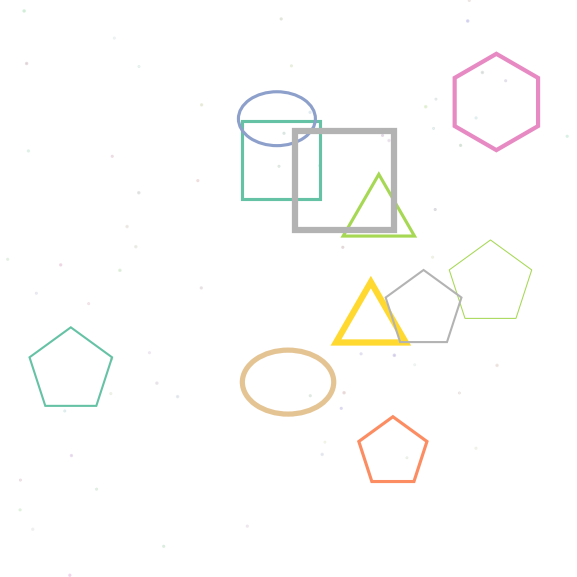[{"shape": "square", "thickness": 1.5, "radius": 0.34, "center": [0.486, 0.722]}, {"shape": "pentagon", "thickness": 1, "radius": 0.38, "center": [0.123, 0.357]}, {"shape": "pentagon", "thickness": 1.5, "radius": 0.31, "center": [0.68, 0.215]}, {"shape": "oval", "thickness": 1.5, "radius": 0.33, "center": [0.48, 0.794]}, {"shape": "hexagon", "thickness": 2, "radius": 0.42, "center": [0.86, 0.823]}, {"shape": "pentagon", "thickness": 0.5, "radius": 0.38, "center": [0.849, 0.509]}, {"shape": "triangle", "thickness": 1.5, "radius": 0.36, "center": [0.656, 0.626]}, {"shape": "triangle", "thickness": 3, "radius": 0.35, "center": [0.642, 0.441]}, {"shape": "oval", "thickness": 2.5, "radius": 0.4, "center": [0.499, 0.337]}, {"shape": "square", "thickness": 3, "radius": 0.43, "center": [0.597, 0.687]}, {"shape": "pentagon", "thickness": 1, "radius": 0.35, "center": [0.733, 0.463]}]